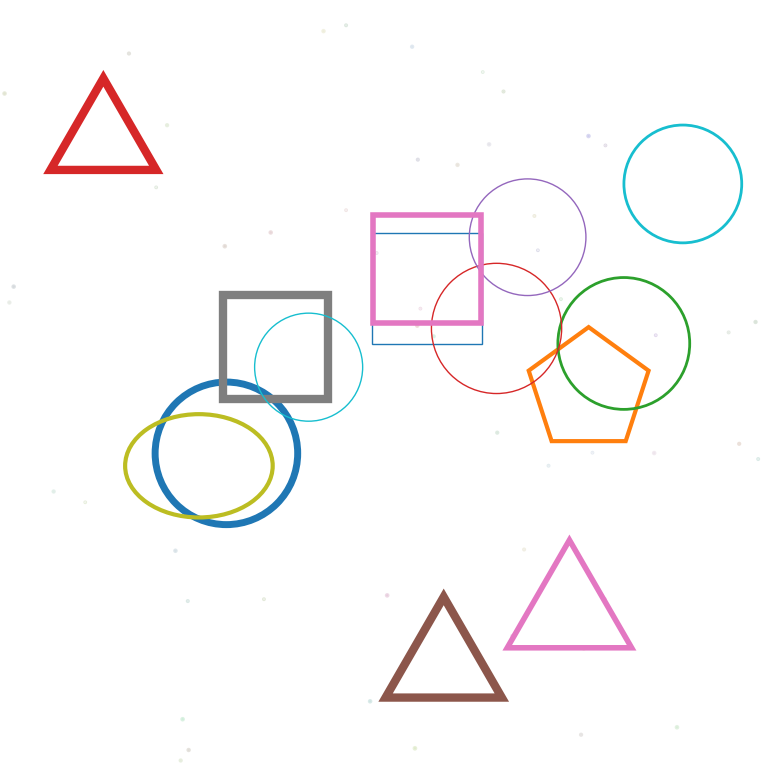[{"shape": "square", "thickness": 0.5, "radius": 0.36, "center": [0.555, 0.625]}, {"shape": "circle", "thickness": 2.5, "radius": 0.46, "center": [0.294, 0.411]}, {"shape": "pentagon", "thickness": 1.5, "radius": 0.41, "center": [0.764, 0.493]}, {"shape": "circle", "thickness": 1, "radius": 0.43, "center": [0.81, 0.554]}, {"shape": "triangle", "thickness": 3, "radius": 0.4, "center": [0.134, 0.819]}, {"shape": "circle", "thickness": 0.5, "radius": 0.42, "center": [0.645, 0.573]}, {"shape": "circle", "thickness": 0.5, "radius": 0.38, "center": [0.685, 0.692]}, {"shape": "triangle", "thickness": 3, "radius": 0.44, "center": [0.576, 0.138]}, {"shape": "square", "thickness": 2, "radius": 0.35, "center": [0.554, 0.651]}, {"shape": "triangle", "thickness": 2, "radius": 0.47, "center": [0.74, 0.205]}, {"shape": "square", "thickness": 3, "radius": 0.34, "center": [0.358, 0.549]}, {"shape": "oval", "thickness": 1.5, "radius": 0.48, "center": [0.258, 0.395]}, {"shape": "circle", "thickness": 1, "radius": 0.38, "center": [0.887, 0.761]}, {"shape": "circle", "thickness": 0.5, "radius": 0.35, "center": [0.401, 0.523]}]